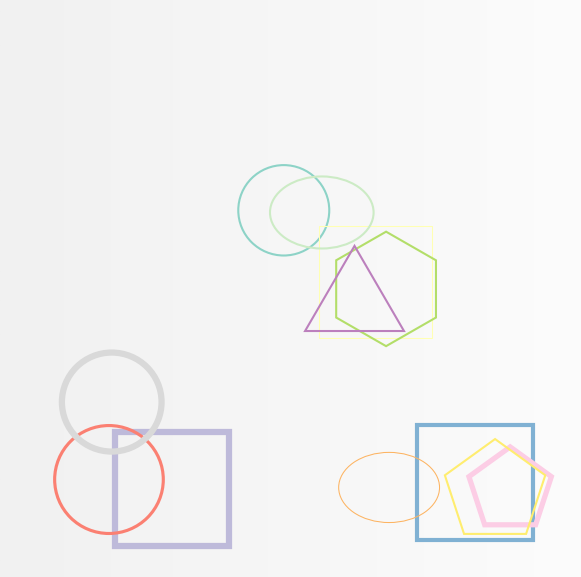[{"shape": "circle", "thickness": 1, "radius": 0.39, "center": [0.488, 0.635]}, {"shape": "square", "thickness": 0.5, "radius": 0.49, "center": [0.645, 0.511]}, {"shape": "square", "thickness": 3, "radius": 0.49, "center": [0.296, 0.153]}, {"shape": "circle", "thickness": 1.5, "radius": 0.47, "center": [0.187, 0.169]}, {"shape": "square", "thickness": 2, "radius": 0.5, "center": [0.817, 0.164]}, {"shape": "oval", "thickness": 0.5, "radius": 0.43, "center": [0.669, 0.155]}, {"shape": "hexagon", "thickness": 1, "radius": 0.5, "center": [0.664, 0.499]}, {"shape": "pentagon", "thickness": 2.5, "radius": 0.37, "center": [0.878, 0.151]}, {"shape": "circle", "thickness": 3, "radius": 0.43, "center": [0.192, 0.303]}, {"shape": "triangle", "thickness": 1, "radius": 0.49, "center": [0.61, 0.475]}, {"shape": "oval", "thickness": 1, "radius": 0.45, "center": [0.554, 0.631]}, {"shape": "pentagon", "thickness": 1, "radius": 0.45, "center": [0.852, 0.148]}]